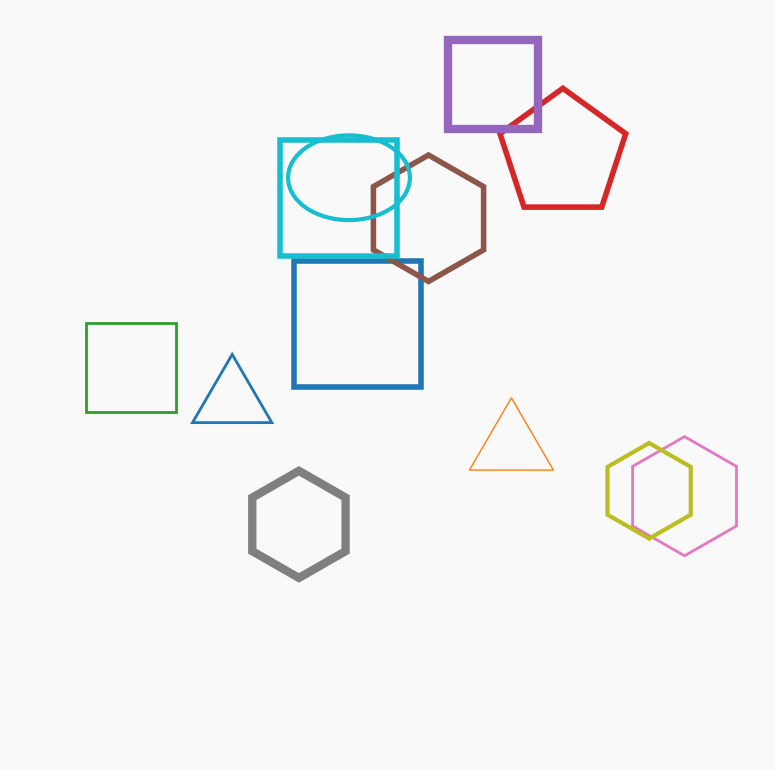[{"shape": "square", "thickness": 2, "radius": 0.41, "center": [0.461, 0.579]}, {"shape": "triangle", "thickness": 1, "radius": 0.3, "center": [0.3, 0.481]}, {"shape": "triangle", "thickness": 0.5, "radius": 0.31, "center": [0.66, 0.421]}, {"shape": "square", "thickness": 1, "radius": 0.29, "center": [0.169, 0.523]}, {"shape": "pentagon", "thickness": 2, "radius": 0.43, "center": [0.726, 0.8]}, {"shape": "square", "thickness": 3, "radius": 0.29, "center": [0.637, 0.891]}, {"shape": "hexagon", "thickness": 2, "radius": 0.41, "center": [0.553, 0.717]}, {"shape": "hexagon", "thickness": 1, "radius": 0.39, "center": [0.883, 0.356]}, {"shape": "hexagon", "thickness": 3, "radius": 0.35, "center": [0.386, 0.319]}, {"shape": "hexagon", "thickness": 1.5, "radius": 0.31, "center": [0.838, 0.363]}, {"shape": "square", "thickness": 2, "radius": 0.38, "center": [0.437, 0.743]}, {"shape": "oval", "thickness": 1.5, "radius": 0.39, "center": [0.45, 0.769]}]